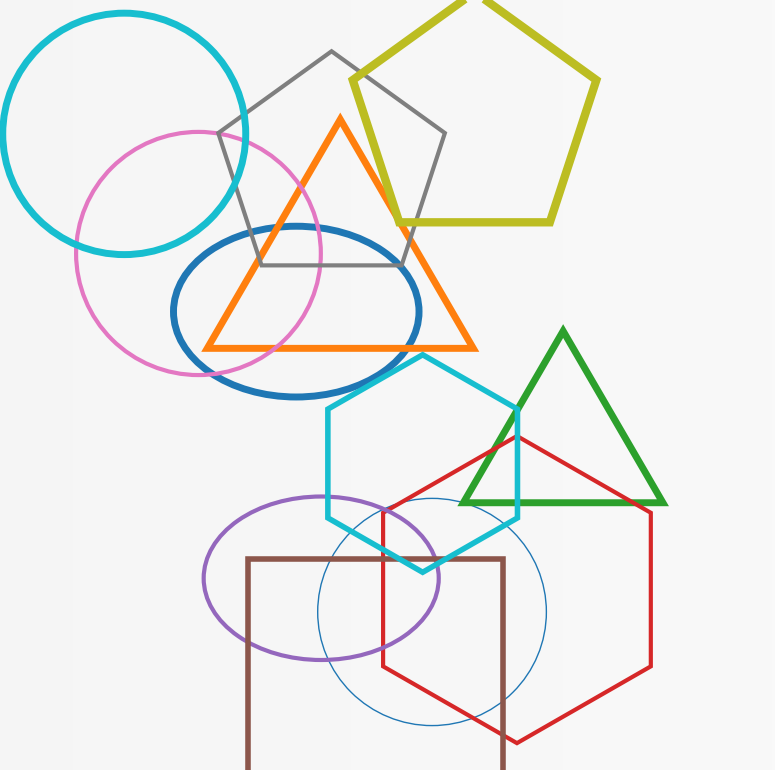[{"shape": "circle", "thickness": 0.5, "radius": 0.74, "center": [0.557, 0.205]}, {"shape": "oval", "thickness": 2.5, "radius": 0.79, "center": [0.382, 0.595]}, {"shape": "triangle", "thickness": 2.5, "radius": 0.99, "center": [0.439, 0.647]}, {"shape": "triangle", "thickness": 2.5, "radius": 0.74, "center": [0.727, 0.421]}, {"shape": "hexagon", "thickness": 1.5, "radius": 1.0, "center": [0.667, 0.234]}, {"shape": "oval", "thickness": 1.5, "radius": 0.76, "center": [0.414, 0.249]}, {"shape": "square", "thickness": 2, "radius": 0.82, "center": [0.484, 0.109]}, {"shape": "circle", "thickness": 1.5, "radius": 0.79, "center": [0.256, 0.671]}, {"shape": "pentagon", "thickness": 1.5, "radius": 0.77, "center": [0.428, 0.78]}, {"shape": "pentagon", "thickness": 3, "radius": 0.83, "center": [0.612, 0.845]}, {"shape": "hexagon", "thickness": 2, "radius": 0.71, "center": [0.545, 0.398]}, {"shape": "circle", "thickness": 2.5, "radius": 0.78, "center": [0.16, 0.826]}]